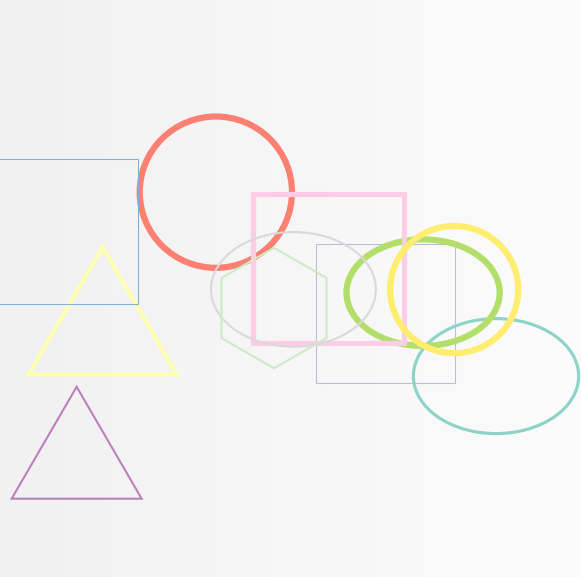[{"shape": "oval", "thickness": 1.5, "radius": 0.71, "center": [0.853, 0.348]}, {"shape": "triangle", "thickness": 2, "radius": 0.74, "center": [0.177, 0.424]}, {"shape": "square", "thickness": 0.5, "radius": 0.6, "center": [0.663, 0.456]}, {"shape": "circle", "thickness": 3, "radius": 0.66, "center": [0.371, 0.666]}, {"shape": "square", "thickness": 0.5, "radius": 0.63, "center": [0.112, 0.599]}, {"shape": "oval", "thickness": 3, "radius": 0.66, "center": [0.728, 0.492]}, {"shape": "square", "thickness": 2.5, "radius": 0.65, "center": [0.565, 0.534]}, {"shape": "oval", "thickness": 1, "radius": 0.71, "center": [0.505, 0.498]}, {"shape": "triangle", "thickness": 1, "radius": 0.65, "center": [0.132, 0.2]}, {"shape": "hexagon", "thickness": 1, "radius": 0.52, "center": [0.471, 0.466]}, {"shape": "circle", "thickness": 3, "radius": 0.55, "center": [0.781, 0.498]}]